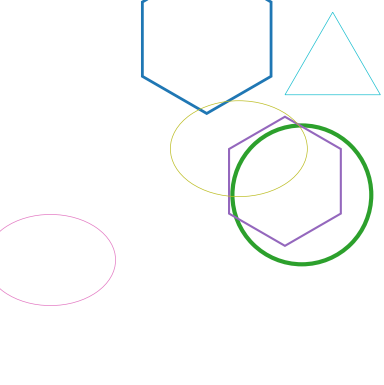[{"shape": "hexagon", "thickness": 2, "radius": 0.96, "center": [0.537, 0.898]}, {"shape": "circle", "thickness": 3, "radius": 0.9, "center": [0.784, 0.494]}, {"shape": "hexagon", "thickness": 1.5, "radius": 0.84, "center": [0.74, 0.529]}, {"shape": "oval", "thickness": 0.5, "radius": 0.85, "center": [0.131, 0.325]}, {"shape": "oval", "thickness": 0.5, "radius": 0.89, "center": [0.62, 0.614]}, {"shape": "triangle", "thickness": 0.5, "radius": 0.72, "center": [0.864, 0.825]}]